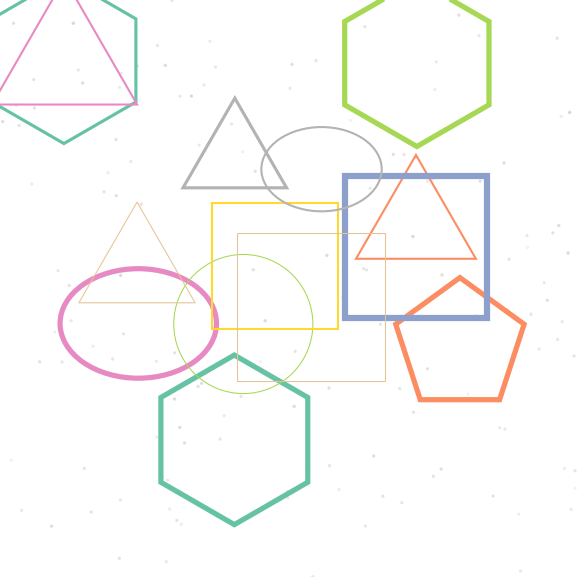[{"shape": "hexagon", "thickness": 2.5, "radius": 0.73, "center": [0.406, 0.237]}, {"shape": "hexagon", "thickness": 1.5, "radius": 0.72, "center": [0.111, 0.894]}, {"shape": "pentagon", "thickness": 2.5, "radius": 0.58, "center": [0.796, 0.402]}, {"shape": "triangle", "thickness": 1, "radius": 0.6, "center": [0.72, 0.611]}, {"shape": "square", "thickness": 3, "radius": 0.61, "center": [0.72, 0.572]}, {"shape": "oval", "thickness": 2.5, "radius": 0.68, "center": [0.239, 0.439]}, {"shape": "triangle", "thickness": 1, "radius": 0.73, "center": [0.112, 0.891]}, {"shape": "circle", "thickness": 0.5, "radius": 0.6, "center": [0.421, 0.438]}, {"shape": "hexagon", "thickness": 2.5, "radius": 0.72, "center": [0.722, 0.89]}, {"shape": "square", "thickness": 1, "radius": 0.54, "center": [0.476, 0.539]}, {"shape": "square", "thickness": 0.5, "radius": 0.64, "center": [0.539, 0.467]}, {"shape": "triangle", "thickness": 0.5, "radius": 0.58, "center": [0.237, 0.533]}, {"shape": "triangle", "thickness": 1.5, "radius": 0.52, "center": [0.407, 0.726]}, {"shape": "oval", "thickness": 1, "radius": 0.52, "center": [0.557, 0.706]}]